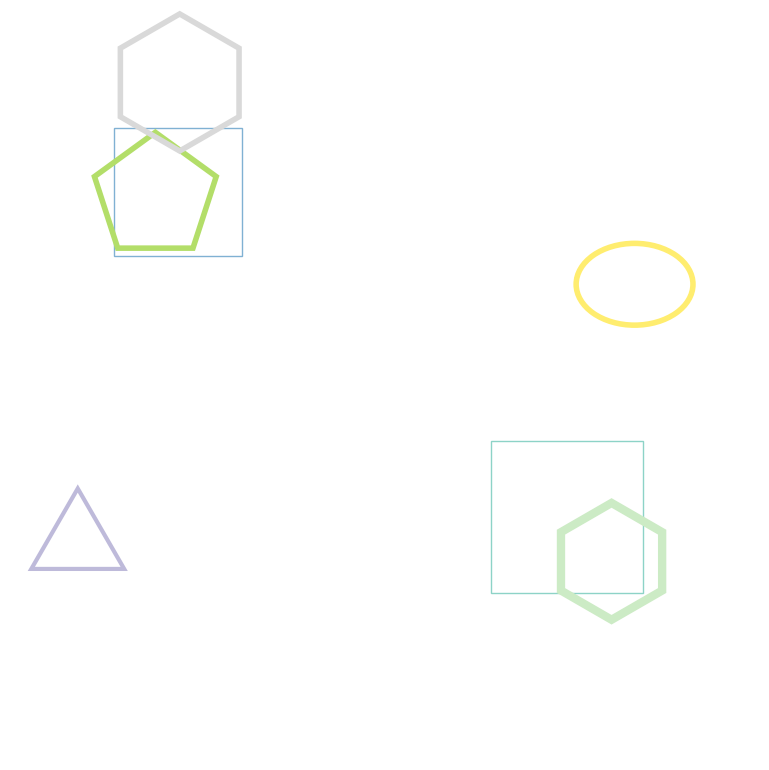[{"shape": "square", "thickness": 0.5, "radius": 0.49, "center": [0.736, 0.328]}, {"shape": "triangle", "thickness": 1.5, "radius": 0.35, "center": [0.101, 0.296]}, {"shape": "square", "thickness": 0.5, "radius": 0.42, "center": [0.232, 0.751]}, {"shape": "pentagon", "thickness": 2, "radius": 0.42, "center": [0.202, 0.745]}, {"shape": "hexagon", "thickness": 2, "radius": 0.44, "center": [0.233, 0.893]}, {"shape": "hexagon", "thickness": 3, "radius": 0.38, "center": [0.794, 0.271]}, {"shape": "oval", "thickness": 2, "radius": 0.38, "center": [0.824, 0.631]}]